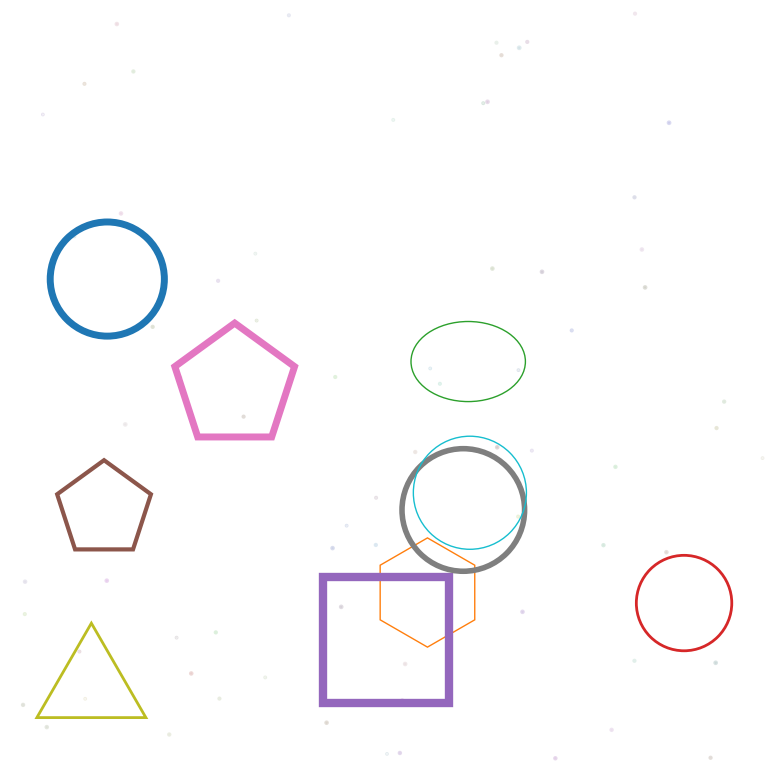[{"shape": "circle", "thickness": 2.5, "radius": 0.37, "center": [0.139, 0.638]}, {"shape": "hexagon", "thickness": 0.5, "radius": 0.35, "center": [0.555, 0.23]}, {"shape": "oval", "thickness": 0.5, "radius": 0.37, "center": [0.608, 0.53]}, {"shape": "circle", "thickness": 1, "radius": 0.31, "center": [0.888, 0.217]}, {"shape": "square", "thickness": 3, "radius": 0.41, "center": [0.501, 0.169]}, {"shape": "pentagon", "thickness": 1.5, "radius": 0.32, "center": [0.135, 0.338]}, {"shape": "pentagon", "thickness": 2.5, "radius": 0.41, "center": [0.305, 0.499]}, {"shape": "circle", "thickness": 2, "radius": 0.4, "center": [0.602, 0.338]}, {"shape": "triangle", "thickness": 1, "radius": 0.41, "center": [0.119, 0.109]}, {"shape": "circle", "thickness": 0.5, "radius": 0.37, "center": [0.61, 0.36]}]